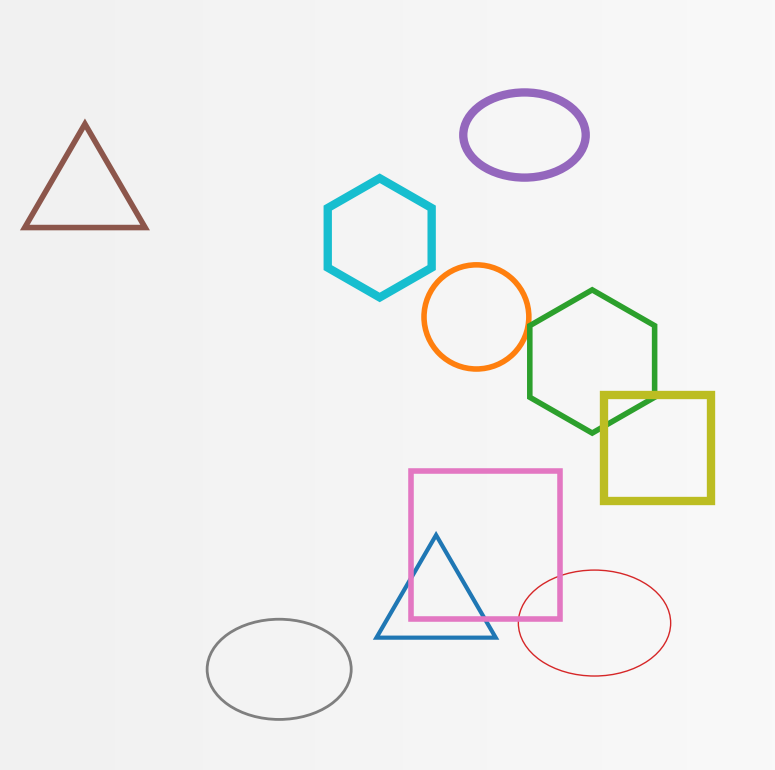[{"shape": "triangle", "thickness": 1.5, "radius": 0.44, "center": [0.563, 0.216]}, {"shape": "circle", "thickness": 2, "radius": 0.34, "center": [0.615, 0.588]}, {"shape": "hexagon", "thickness": 2, "radius": 0.46, "center": [0.764, 0.531]}, {"shape": "oval", "thickness": 0.5, "radius": 0.49, "center": [0.767, 0.191]}, {"shape": "oval", "thickness": 3, "radius": 0.39, "center": [0.677, 0.825]}, {"shape": "triangle", "thickness": 2, "radius": 0.45, "center": [0.11, 0.749]}, {"shape": "square", "thickness": 2, "radius": 0.48, "center": [0.626, 0.292]}, {"shape": "oval", "thickness": 1, "radius": 0.46, "center": [0.36, 0.131]}, {"shape": "square", "thickness": 3, "radius": 0.34, "center": [0.848, 0.418]}, {"shape": "hexagon", "thickness": 3, "radius": 0.39, "center": [0.49, 0.691]}]